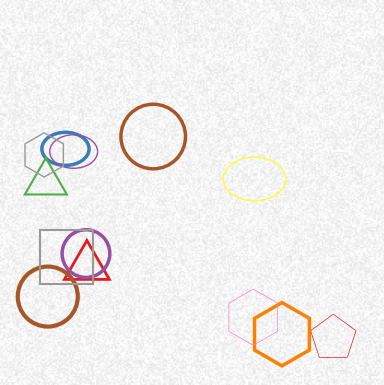[{"shape": "pentagon", "thickness": 0.5, "radius": 0.31, "center": [0.866, 0.122]}, {"shape": "triangle", "thickness": 2, "radius": 0.34, "center": [0.226, 0.308]}, {"shape": "oval", "thickness": 2.5, "radius": 0.31, "center": [0.17, 0.613]}, {"shape": "triangle", "thickness": 1.5, "radius": 0.31, "center": [0.119, 0.526]}, {"shape": "oval", "thickness": 1, "radius": 0.31, "center": [0.191, 0.606]}, {"shape": "circle", "thickness": 2.5, "radius": 0.31, "center": [0.223, 0.341]}, {"shape": "hexagon", "thickness": 2.5, "radius": 0.41, "center": [0.732, 0.132]}, {"shape": "oval", "thickness": 1, "radius": 0.41, "center": [0.661, 0.535]}, {"shape": "circle", "thickness": 2.5, "radius": 0.42, "center": [0.398, 0.645]}, {"shape": "circle", "thickness": 3, "radius": 0.39, "center": [0.124, 0.23]}, {"shape": "hexagon", "thickness": 0.5, "radius": 0.37, "center": [0.658, 0.176]}, {"shape": "hexagon", "thickness": 1, "radius": 0.29, "center": [0.115, 0.598]}, {"shape": "square", "thickness": 1.5, "radius": 0.35, "center": [0.173, 0.332]}]